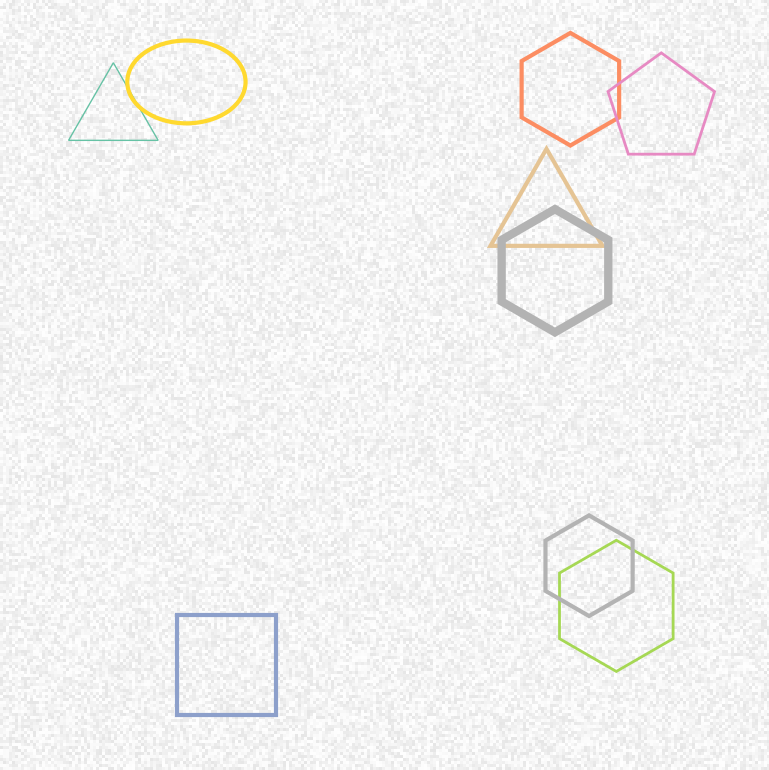[{"shape": "triangle", "thickness": 0.5, "radius": 0.34, "center": [0.147, 0.851]}, {"shape": "hexagon", "thickness": 1.5, "radius": 0.37, "center": [0.741, 0.884]}, {"shape": "square", "thickness": 1.5, "radius": 0.32, "center": [0.294, 0.136]}, {"shape": "pentagon", "thickness": 1, "radius": 0.36, "center": [0.859, 0.859]}, {"shape": "hexagon", "thickness": 1, "radius": 0.43, "center": [0.8, 0.213]}, {"shape": "oval", "thickness": 1.5, "radius": 0.38, "center": [0.242, 0.894]}, {"shape": "triangle", "thickness": 1.5, "radius": 0.42, "center": [0.71, 0.723]}, {"shape": "hexagon", "thickness": 1.5, "radius": 0.33, "center": [0.765, 0.265]}, {"shape": "hexagon", "thickness": 3, "radius": 0.4, "center": [0.721, 0.648]}]